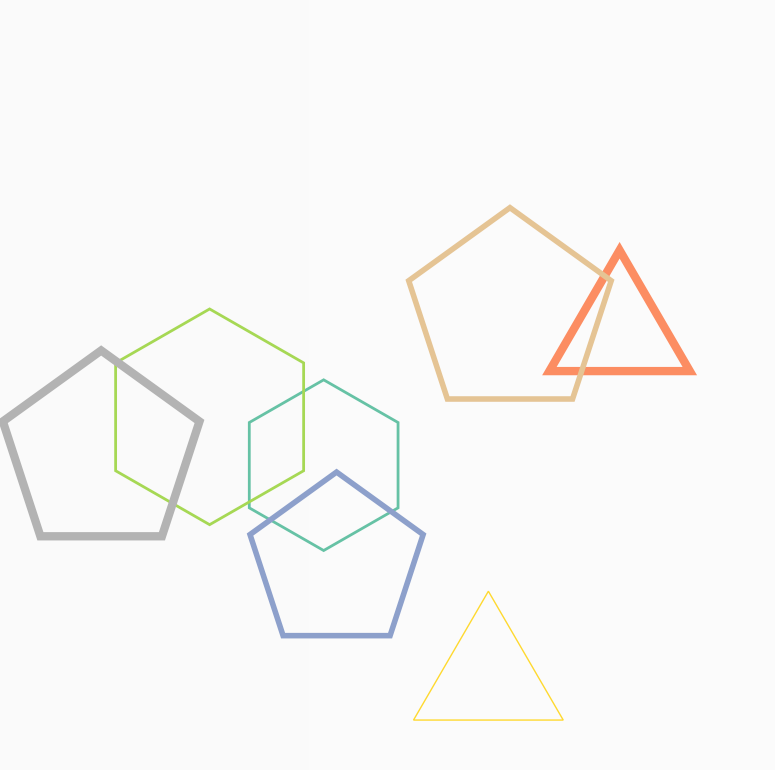[{"shape": "hexagon", "thickness": 1, "radius": 0.55, "center": [0.418, 0.396]}, {"shape": "triangle", "thickness": 3, "radius": 0.52, "center": [0.799, 0.57]}, {"shape": "pentagon", "thickness": 2, "radius": 0.59, "center": [0.434, 0.269]}, {"shape": "hexagon", "thickness": 1, "radius": 0.7, "center": [0.27, 0.459]}, {"shape": "triangle", "thickness": 0.5, "radius": 0.56, "center": [0.63, 0.121]}, {"shape": "pentagon", "thickness": 2, "radius": 0.69, "center": [0.658, 0.593]}, {"shape": "pentagon", "thickness": 3, "radius": 0.67, "center": [0.131, 0.411]}]